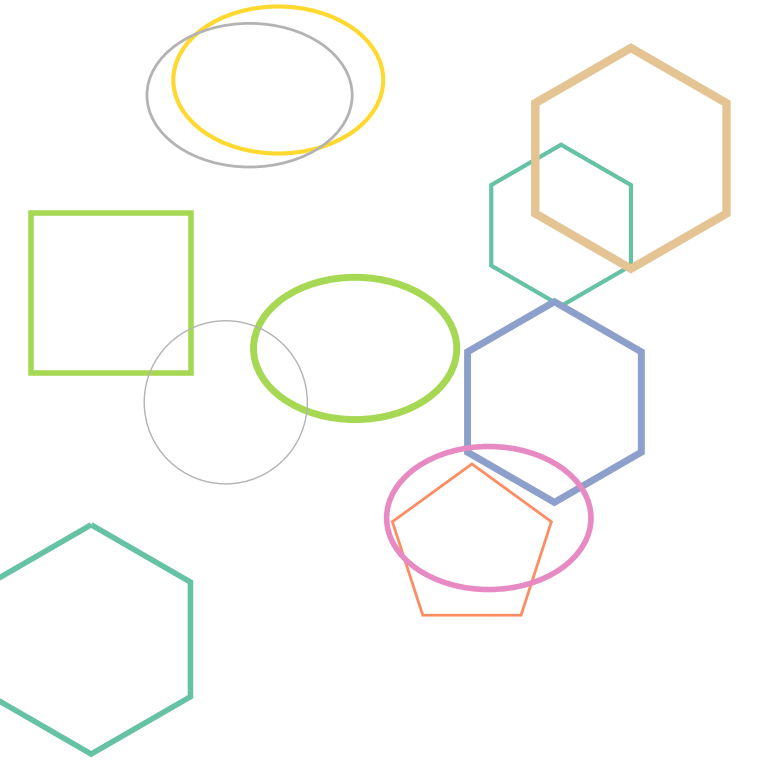[{"shape": "hexagon", "thickness": 1.5, "radius": 0.52, "center": [0.729, 0.707]}, {"shape": "hexagon", "thickness": 2, "radius": 0.74, "center": [0.118, 0.17]}, {"shape": "pentagon", "thickness": 1, "radius": 0.54, "center": [0.613, 0.289]}, {"shape": "hexagon", "thickness": 2.5, "radius": 0.65, "center": [0.72, 0.478]}, {"shape": "oval", "thickness": 2, "radius": 0.66, "center": [0.635, 0.327]}, {"shape": "square", "thickness": 2, "radius": 0.52, "center": [0.144, 0.619]}, {"shape": "oval", "thickness": 2.5, "radius": 0.66, "center": [0.461, 0.547]}, {"shape": "oval", "thickness": 1.5, "radius": 0.68, "center": [0.361, 0.896]}, {"shape": "hexagon", "thickness": 3, "radius": 0.72, "center": [0.819, 0.794]}, {"shape": "circle", "thickness": 0.5, "radius": 0.53, "center": [0.293, 0.478]}, {"shape": "oval", "thickness": 1, "radius": 0.67, "center": [0.324, 0.876]}]